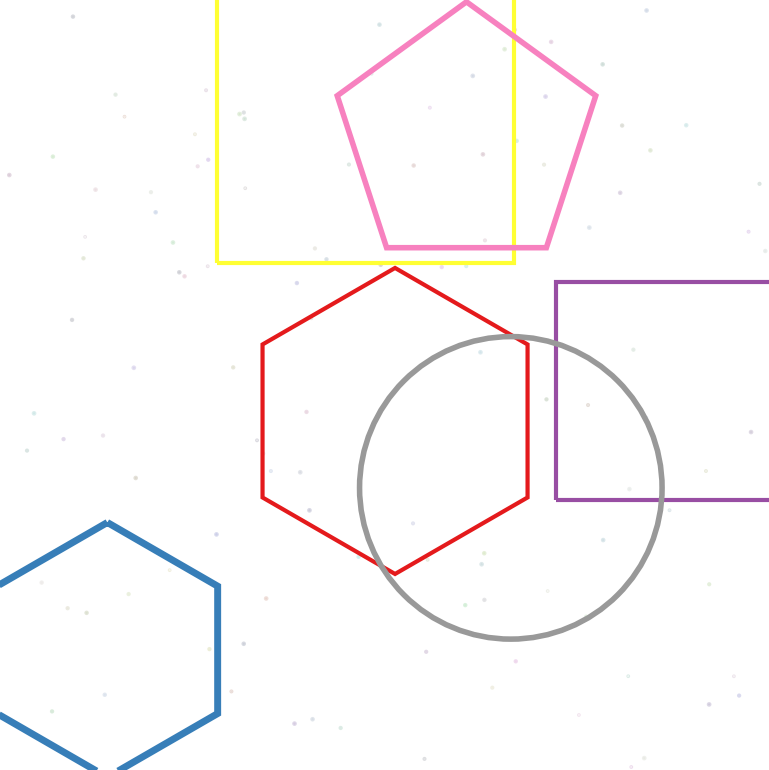[{"shape": "hexagon", "thickness": 1.5, "radius": 0.99, "center": [0.513, 0.453]}, {"shape": "hexagon", "thickness": 2.5, "radius": 0.83, "center": [0.139, 0.156]}, {"shape": "square", "thickness": 1.5, "radius": 0.71, "center": [0.863, 0.492]}, {"shape": "square", "thickness": 1.5, "radius": 0.96, "center": [0.475, 0.852]}, {"shape": "pentagon", "thickness": 2, "radius": 0.88, "center": [0.606, 0.821]}, {"shape": "circle", "thickness": 2, "radius": 0.98, "center": [0.663, 0.366]}]